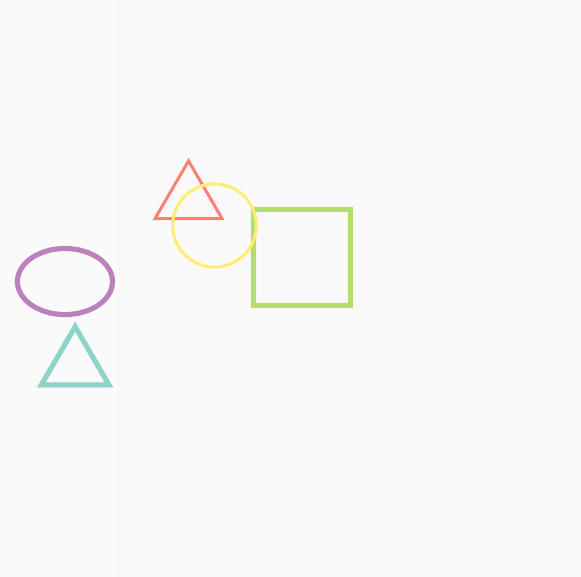[{"shape": "triangle", "thickness": 2.5, "radius": 0.34, "center": [0.129, 0.366]}, {"shape": "triangle", "thickness": 1.5, "radius": 0.33, "center": [0.324, 0.654]}, {"shape": "square", "thickness": 2.5, "radius": 0.42, "center": [0.518, 0.554]}, {"shape": "oval", "thickness": 2.5, "radius": 0.41, "center": [0.112, 0.512]}, {"shape": "circle", "thickness": 1.5, "radius": 0.36, "center": [0.369, 0.609]}]